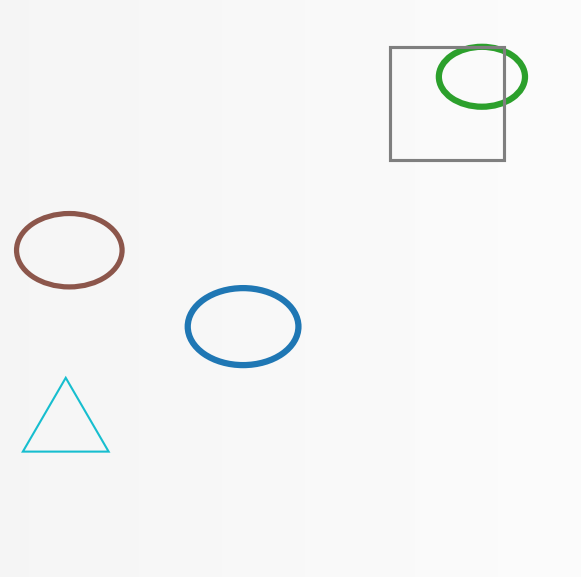[{"shape": "oval", "thickness": 3, "radius": 0.48, "center": [0.418, 0.434]}, {"shape": "oval", "thickness": 3, "radius": 0.37, "center": [0.829, 0.866]}, {"shape": "oval", "thickness": 2.5, "radius": 0.45, "center": [0.119, 0.566]}, {"shape": "square", "thickness": 1.5, "radius": 0.49, "center": [0.769, 0.82]}, {"shape": "triangle", "thickness": 1, "radius": 0.43, "center": [0.113, 0.26]}]